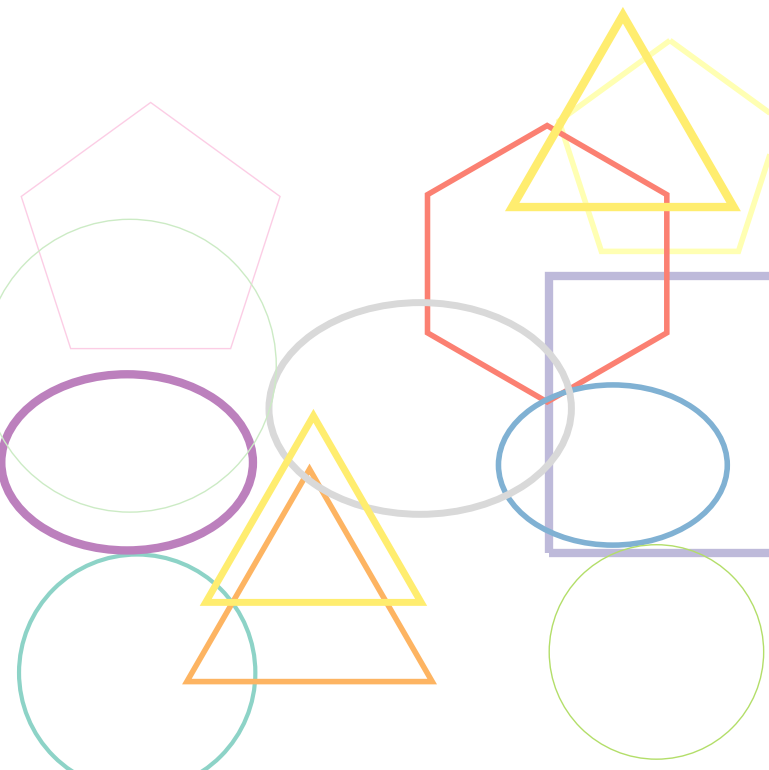[{"shape": "circle", "thickness": 1.5, "radius": 0.77, "center": [0.178, 0.126]}, {"shape": "pentagon", "thickness": 2, "radius": 0.76, "center": [0.87, 0.796]}, {"shape": "square", "thickness": 3, "radius": 0.9, "center": [0.892, 0.461]}, {"shape": "hexagon", "thickness": 2, "radius": 0.9, "center": [0.711, 0.657]}, {"shape": "oval", "thickness": 2, "radius": 0.74, "center": [0.796, 0.396]}, {"shape": "triangle", "thickness": 2, "radius": 0.92, "center": [0.402, 0.207]}, {"shape": "circle", "thickness": 0.5, "radius": 0.7, "center": [0.853, 0.153]}, {"shape": "pentagon", "thickness": 0.5, "radius": 0.88, "center": [0.196, 0.69]}, {"shape": "oval", "thickness": 2.5, "radius": 0.98, "center": [0.546, 0.47]}, {"shape": "oval", "thickness": 3, "radius": 0.82, "center": [0.165, 0.4]}, {"shape": "circle", "thickness": 0.5, "radius": 0.95, "center": [0.169, 0.525]}, {"shape": "triangle", "thickness": 3, "radius": 0.83, "center": [0.809, 0.814]}, {"shape": "triangle", "thickness": 2.5, "radius": 0.81, "center": [0.407, 0.298]}]